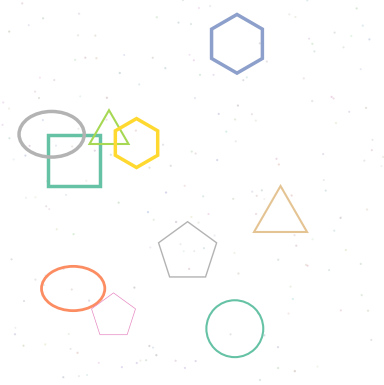[{"shape": "square", "thickness": 2.5, "radius": 0.33, "center": [0.192, 0.582]}, {"shape": "circle", "thickness": 1.5, "radius": 0.37, "center": [0.61, 0.146]}, {"shape": "oval", "thickness": 2, "radius": 0.41, "center": [0.19, 0.251]}, {"shape": "hexagon", "thickness": 2.5, "radius": 0.38, "center": [0.616, 0.886]}, {"shape": "pentagon", "thickness": 0.5, "radius": 0.3, "center": [0.295, 0.179]}, {"shape": "triangle", "thickness": 1.5, "radius": 0.29, "center": [0.283, 0.655]}, {"shape": "hexagon", "thickness": 2.5, "radius": 0.32, "center": [0.355, 0.628]}, {"shape": "triangle", "thickness": 1.5, "radius": 0.4, "center": [0.729, 0.437]}, {"shape": "pentagon", "thickness": 1, "radius": 0.4, "center": [0.487, 0.345]}, {"shape": "oval", "thickness": 2.5, "radius": 0.42, "center": [0.134, 0.651]}]